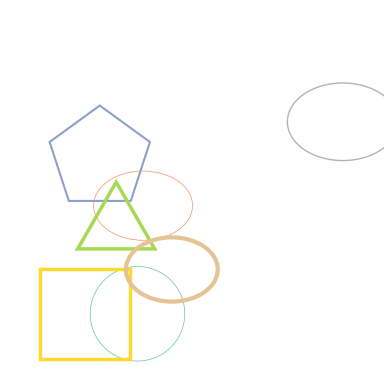[{"shape": "circle", "thickness": 0.5, "radius": 0.61, "center": [0.357, 0.185]}, {"shape": "oval", "thickness": 0.5, "radius": 0.64, "center": [0.372, 0.466]}, {"shape": "pentagon", "thickness": 1.5, "radius": 0.68, "center": [0.259, 0.589]}, {"shape": "triangle", "thickness": 2.5, "radius": 0.58, "center": [0.302, 0.411]}, {"shape": "square", "thickness": 2.5, "radius": 0.58, "center": [0.22, 0.185]}, {"shape": "oval", "thickness": 3, "radius": 0.6, "center": [0.446, 0.3]}, {"shape": "oval", "thickness": 1, "radius": 0.72, "center": [0.89, 0.684]}]